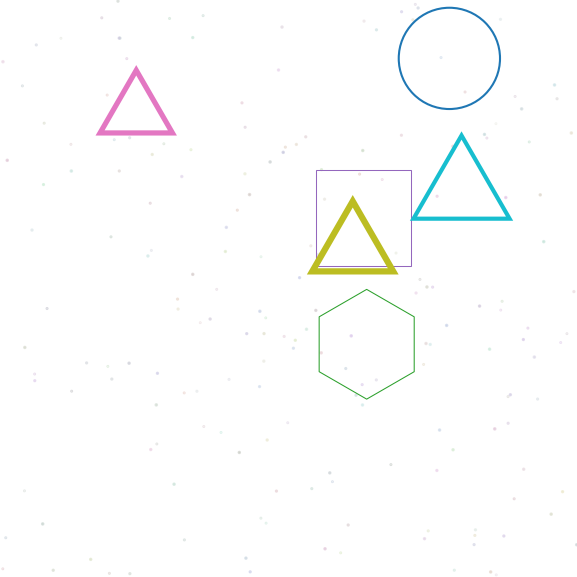[{"shape": "circle", "thickness": 1, "radius": 0.44, "center": [0.778, 0.898]}, {"shape": "hexagon", "thickness": 0.5, "radius": 0.48, "center": [0.635, 0.403]}, {"shape": "square", "thickness": 0.5, "radius": 0.41, "center": [0.63, 0.622]}, {"shape": "triangle", "thickness": 2.5, "radius": 0.36, "center": [0.236, 0.805]}, {"shape": "triangle", "thickness": 3, "radius": 0.4, "center": [0.611, 0.57]}, {"shape": "triangle", "thickness": 2, "radius": 0.48, "center": [0.799, 0.668]}]